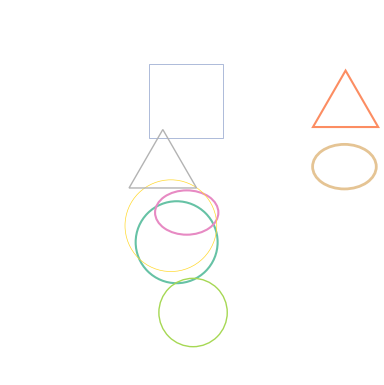[{"shape": "circle", "thickness": 1.5, "radius": 0.53, "center": [0.459, 0.371]}, {"shape": "triangle", "thickness": 1.5, "radius": 0.49, "center": [0.898, 0.719]}, {"shape": "square", "thickness": 0.5, "radius": 0.48, "center": [0.484, 0.738]}, {"shape": "oval", "thickness": 1.5, "radius": 0.41, "center": [0.485, 0.448]}, {"shape": "circle", "thickness": 1, "radius": 0.44, "center": [0.501, 0.188]}, {"shape": "circle", "thickness": 0.5, "radius": 0.6, "center": [0.444, 0.414]}, {"shape": "oval", "thickness": 2, "radius": 0.41, "center": [0.895, 0.567]}, {"shape": "triangle", "thickness": 1, "radius": 0.51, "center": [0.423, 0.562]}]